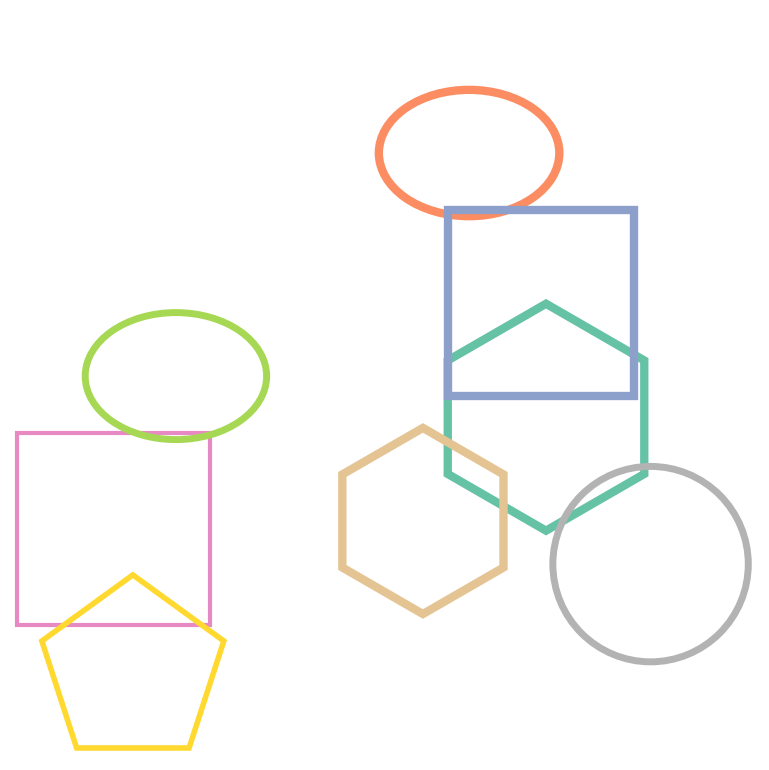[{"shape": "hexagon", "thickness": 3, "radius": 0.74, "center": [0.709, 0.458]}, {"shape": "oval", "thickness": 3, "radius": 0.59, "center": [0.609, 0.801]}, {"shape": "square", "thickness": 3, "radius": 0.61, "center": [0.702, 0.606]}, {"shape": "square", "thickness": 1.5, "radius": 0.62, "center": [0.147, 0.313]}, {"shape": "oval", "thickness": 2.5, "radius": 0.59, "center": [0.228, 0.512]}, {"shape": "pentagon", "thickness": 2, "radius": 0.62, "center": [0.173, 0.129]}, {"shape": "hexagon", "thickness": 3, "radius": 0.6, "center": [0.549, 0.323]}, {"shape": "circle", "thickness": 2.5, "radius": 0.63, "center": [0.845, 0.267]}]